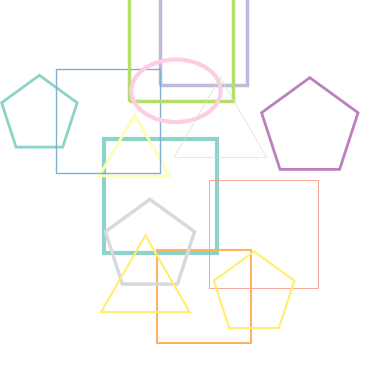[{"shape": "pentagon", "thickness": 2, "radius": 0.52, "center": [0.102, 0.701]}, {"shape": "square", "thickness": 3, "radius": 0.74, "center": [0.417, 0.491]}, {"shape": "triangle", "thickness": 2, "radius": 0.53, "center": [0.349, 0.596]}, {"shape": "square", "thickness": 2.5, "radius": 0.56, "center": [0.528, 0.891]}, {"shape": "square", "thickness": 0.5, "radius": 0.7, "center": [0.685, 0.393]}, {"shape": "square", "thickness": 1, "radius": 0.67, "center": [0.28, 0.685]}, {"shape": "square", "thickness": 1.5, "radius": 0.61, "center": [0.53, 0.229]}, {"shape": "square", "thickness": 2.5, "radius": 0.67, "center": [0.471, 0.874]}, {"shape": "oval", "thickness": 3, "radius": 0.58, "center": [0.457, 0.764]}, {"shape": "pentagon", "thickness": 2.5, "radius": 0.61, "center": [0.389, 0.361]}, {"shape": "pentagon", "thickness": 2, "radius": 0.66, "center": [0.805, 0.667]}, {"shape": "triangle", "thickness": 0.5, "radius": 0.7, "center": [0.572, 0.66]}, {"shape": "pentagon", "thickness": 1.5, "radius": 0.55, "center": [0.66, 0.237]}, {"shape": "triangle", "thickness": 1.5, "radius": 0.66, "center": [0.378, 0.256]}]